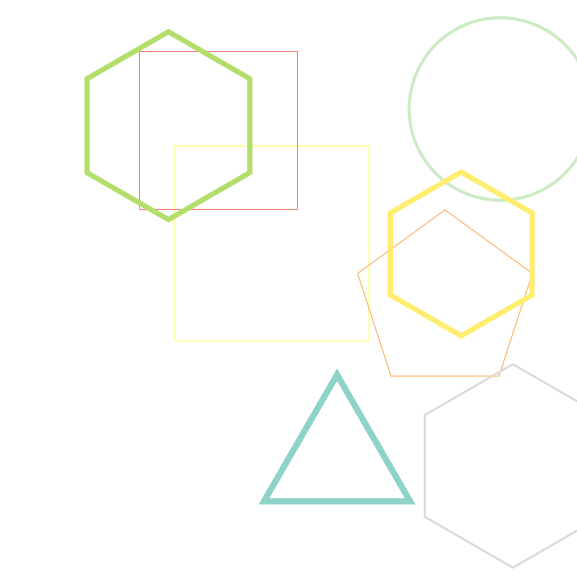[{"shape": "triangle", "thickness": 3, "radius": 0.73, "center": [0.584, 0.204]}, {"shape": "square", "thickness": 1, "radius": 0.84, "center": [0.471, 0.578]}, {"shape": "square", "thickness": 0.5, "radius": 0.68, "center": [0.377, 0.775]}, {"shape": "pentagon", "thickness": 0.5, "radius": 0.8, "center": [0.771, 0.477]}, {"shape": "hexagon", "thickness": 2.5, "radius": 0.81, "center": [0.292, 0.781]}, {"shape": "hexagon", "thickness": 1, "radius": 0.88, "center": [0.888, 0.192]}, {"shape": "circle", "thickness": 1.5, "radius": 0.79, "center": [0.866, 0.81]}, {"shape": "hexagon", "thickness": 2.5, "radius": 0.71, "center": [0.799, 0.559]}]